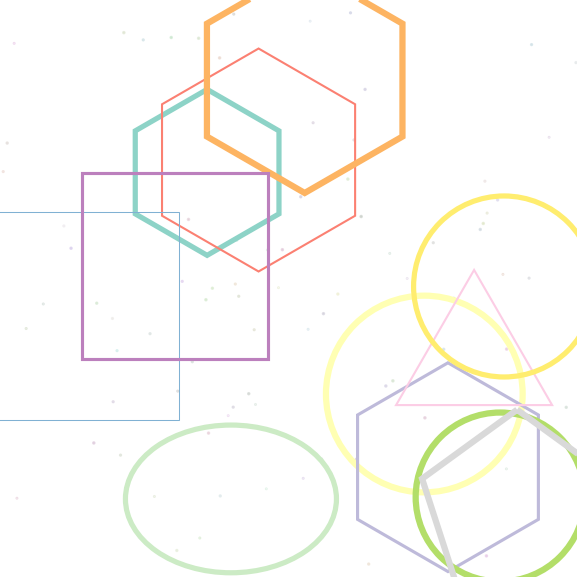[{"shape": "hexagon", "thickness": 2.5, "radius": 0.72, "center": [0.359, 0.701]}, {"shape": "circle", "thickness": 3, "radius": 0.85, "center": [0.735, 0.317]}, {"shape": "hexagon", "thickness": 1.5, "radius": 0.9, "center": [0.776, 0.19]}, {"shape": "hexagon", "thickness": 1, "radius": 0.97, "center": [0.448, 0.722]}, {"shape": "square", "thickness": 0.5, "radius": 0.9, "center": [0.131, 0.452]}, {"shape": "hexagon", "thickness": 3, "radius": 0.98, "center": [0.528, 0.86]}, {"shape": "circle", "thickness": 3, "radius": 0.73, "center": [0.866, 0.138]}, {"shape": "triangle", "thickness": 1, "radius": 0.78, "center": [0.821, 0.376]}, {"shape": "pentagon", "thickness": 3, "radius": 0.86, "center": [0.895, 0.117]}, {"shape": "square", "thickness": 1.5, "radius": 0.8, "center": [0.303, 0.539]}, {"shape": "oval", "thickness": 2.5, "radius": 0.91, "center": [0.4, 0.135]}, {"shape": "circle", "thickness": 2.5, "radius": 0.78, "center": [0.873, 0.503]}]